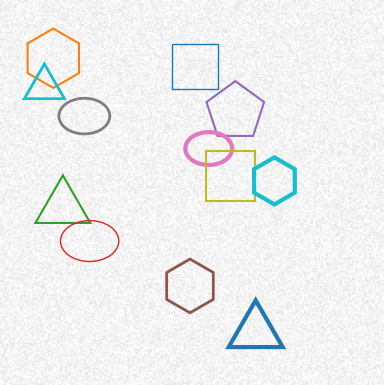[{"shape": "triangle", "thickness": 3, "radius": 0.4, "center": [0.664, 0.139]}, {"shape": "square", "thickness": 1, "radius": 0.3, "center": [0.507, 0.828]}, {"shape": "hexagon", "thickness": 1.5, "radius": 0.39, "center": [0.138, 0.849]}, {"shape": "triangle", "thickness": 1.5, "radius": 0.41, "center": [0.163, 0.462]}, {"shape": "oval", "thickness": 1, "radius": 0.38, "center": [0.233, 0.374]}, {"shape": "pentagon", "thickness": 1.5, "radius": 0.39, "center": [0.611, 0.711]}, {"shape": "hexagon", "thickness": 2, "radius": 0.35, "center": [0.493, 0.257]}, {"shape": "oval", "thickness": 3, "radius": 0.3, "center": [0.542, 0.614]}, {"shape": "oval", "thickness": 2, "radius": 0.33, "center": [0.219, 0.698]}, {"shape": "square", "thickness": 1.5, "radius": 0.32, "center": [0.598, 0.543]}, {"shape": "hexagon", "thickness": 3, "radius": 0.31, "center": [0.713, 0.53]}, {"shape": "triangle", "thickness": 2, "radius": 0.3, "center": [0.115, 0.774]}]